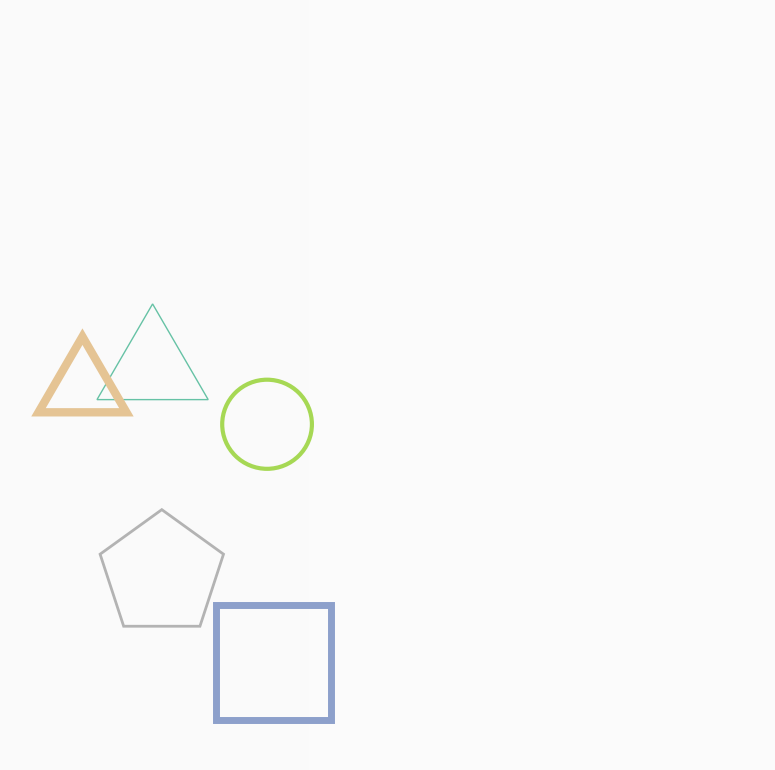[{"shape": "triangle", "thickness": 0.5, "radius": 0.41, "center": [0.197, 0.522]}, {"shape": "square", "thickness": 2.5, "radius": 0.37, "center": [0.353, 0.14]}, {"shape": "circle", "thickness": 1.5, "radius": 0.29, "center": [0.345, 0.449]}, {"shape": "triangle", "thickness": 3, "radius": 0.33, "center": [0.106, 0.497]}, {"shape": "pentagon", "thickness": 1, "radius": 0.42, "center": [0.209, 0.254]}]